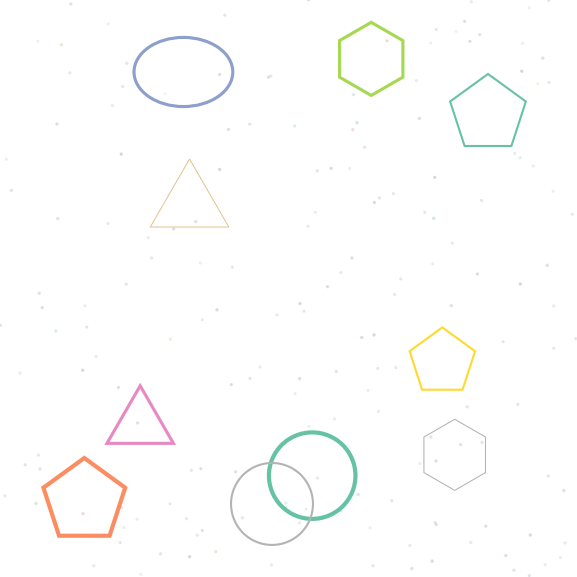[{"shape": "circle", "thickness": 2, "radius": 0.37, "center": [0.541, 0.176]}, {"shape": "pentagon", "thickness": 1, "radius": 0.34, "center": [0.845, 0.802]}, {"shape": "pentagon", "thickness": 2, "radius": 0.37, "center": [0.146, 0.132]}, {"shape": "oval", "thickness": 1.5, "radius": 0.43, "center": [0.318, 0.874]}, {"shape": "triangle", "thickness": 1.5, "radius": 0.33, "center": [0.243, 0.265]}, {"shape": "hexagon", "thickness": 1.5, "radius": 0.32, "center": [0.643, 0.897]}, {"shape": "pentagon", "thickness": 1, "radius": 0.3, "center": [0.766, 0.373]}, {"shape": "triangle", "thickness": 0.5, "radius": 0.39, "center": [0.328, 0.645]}, {"shape": "circle", "thickness": 1, "radius": 0.35, "center": [0.471, 0.126]}, {"shape": "hexagon", "thickness": 0.5, "radius": 0.31, "center": [0.787, 0.212]}]